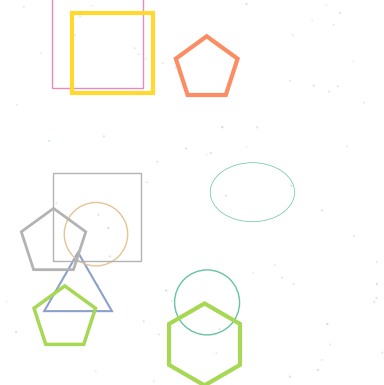[{"shape": "oval", "thickness": 0.5, "radius": 0.55, "center": [0.656, 0.501]}, {"shape": "circle", "thickness": 1, "radius": 0.42, "center": [0.538, 0.215]}, {"shape": "pentagon", "thickness": 3, "radius": 0.42, "center": [0.537, 0.821]}, {"shape": "triangle", "thickness": 1.5, "radius": 0.51, "center": [0.203, 0.243]}, {"shape": "square", "thickness": 1, "radius": 0.59, "center": [0.253, 0.891]}, {"shape": "pentagon", "thickness": 2.5, "radius": 0.42, "center": [0.168, 0.173]}, {"shape": "hexagon", "thickness": 3, "radius": 0.53, "center": [0.531, 0.105]}, {"shape": "square", "thickness": 3, "radius": 0.52, "center": [0.292, 0.862]}, {"shape": "circle", "thickness": 1, "radius": 0.41, "center": [0.249, 0.392]}, {"shape": "square", "thickness": 1, "radius": 0.57, "center": [0.251, 0.436]}, {"shape": "pentagon", "thickness": 2, "radius": 0.44, "center": [0.139, 0.371]}]